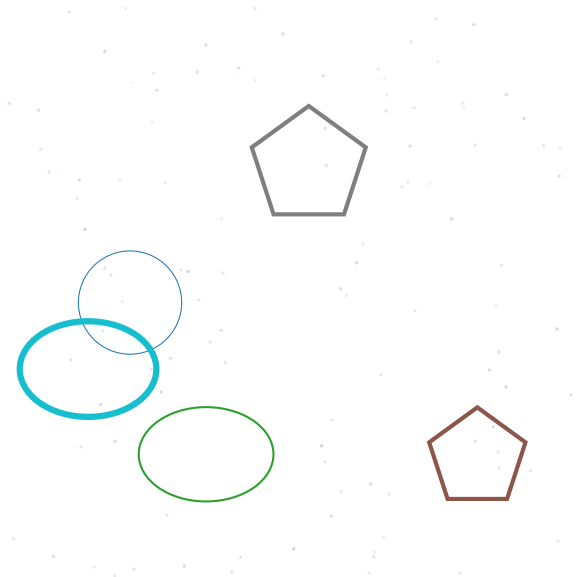[{"shape": "circle", "thickness": 0.5, "radius": 0.45, "center": [0.225, 0.475]}, {"shape": "oval", "thickness": 1, "radius": 0.58, "center": [0.357, 0.212]}, {"shape": "pentagon", "thickness": 2, "radius": 0.44, "center": [0.827, 0.206]}, {"shape": "pentagon", "thickness": 2, "radius": 0.52, "center": [0.535, 0.712]}, {"shape": "oval", "thickness": 3, "radius": 0.59, "center": [0.152, 0.36]}]